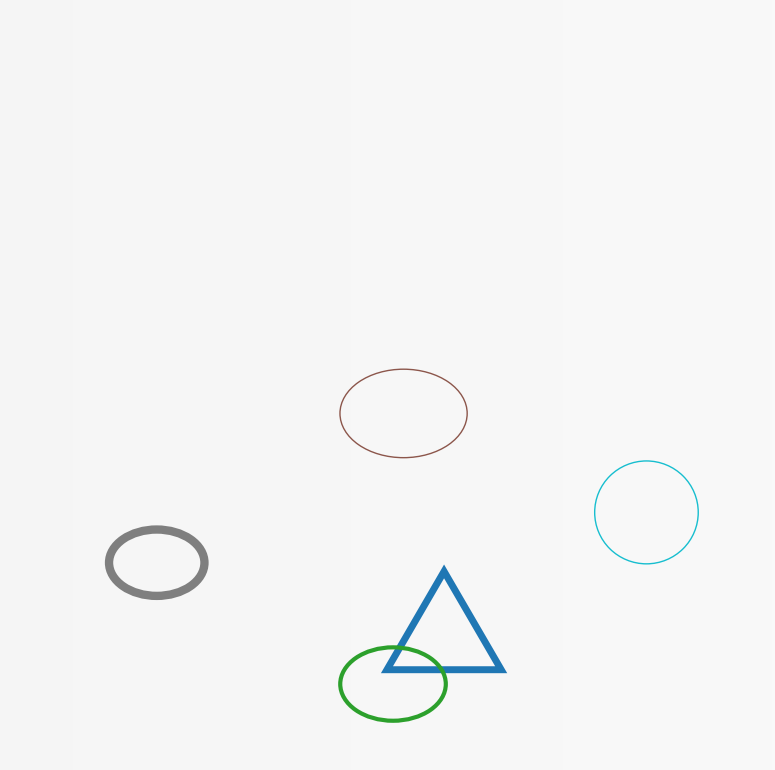[{"shape": "triangle", "thickness": 2.5, "radius": 0.43, "center": [0.573, 0.173]}, {"shape": "oval", "thickness": 1.5, "radius": 0.34, "center": [0.507, 0.112]}, {"shape": "oval", "thickness": 0.5, "radius": 0.41, "center": [0.521, 0.463]}, {"shape": "oval", "thickness": 3, "radius": 0.31, "center": [0.202, 0.269]}, {"shape": "circle", "thickness": 0.5, "radius": 0.33, "center": [0.834, 0.335]}]